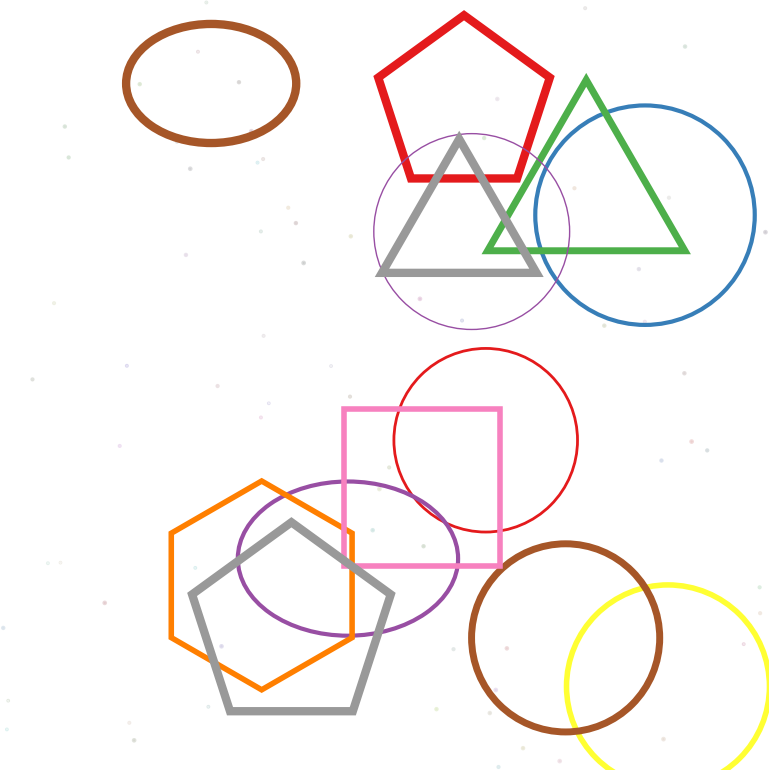[{"shape": "pentagon", "thickness": 3, "radius": 0.59, "center": [0.603, 0.863]}, {"shape": "circle", "thickness": 1, "radius": 0.6, "center": [0.631, 0.428]}, {"shape": "circle", "thickness": 1.5, "radius": 0.71, "center": [0.838, 0.721]}, {"shape": "triangle", "thickness": 2.5, "radius": 0.74, "center": [0.761, 0.748]}, {"shape": "oval", "thickness": 1.5, "radius": 0.72, "center": [0.452, 0.275]}, {"shape": "circle", "thickness": 0.5, "radius": 0.64, "center": [0.613, 0.699]}, {"shape": "hexagon", "thickness": 2, "radius": 0.68, "center": [0.34, 0.24]}, {"shape": "circle", "thickness": 2, "radius": 0.66, "center": [0.868, 0.109]}, {"shape": "oval", "thickness": 3, "radius": 0.55, "center": [0.274, 0.892]}, {"shape": "circle", "thickness": 2.5, "radius": 0.61, "center": [0.735, 0.172]}, {"shape": "square", "thickness": 2, "radius": 0.51, "center": [0.548, 0.367]}, {"shape": "triangle", "thickness": 3, "radius": 0.58, "center": [0.596, 0.704]}, {"shape": "pentagon", "thickness": 3, "radius": 0.68, "center": [0.378, 0.186]}]